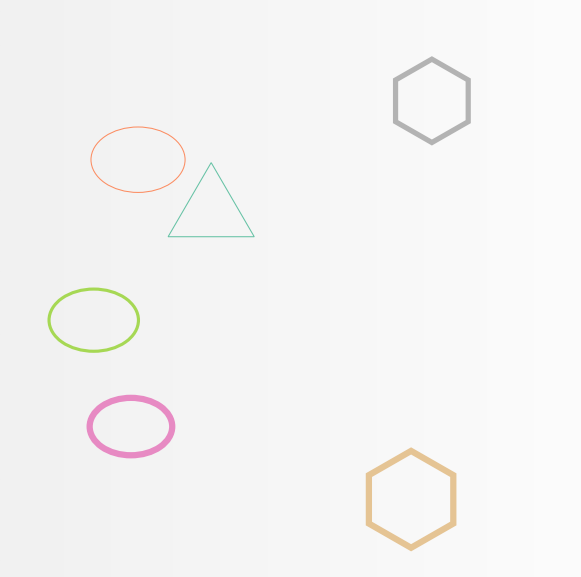[{"shape": "triangle", "thickness": 0.5, "radius": 0.43, "center": [0.363, 0.632]}, {"shape": "oval", "thickness": 0.5, "radius": 0.4, "center": [0.237, 0.723]}, {"shape": "oval", "thickness": 3, "radius": 0.36, "center": [0.225, 0.261]}, {"shape": "oval", "thickness": 1.5, "radius": 0.38, "center": [0.161, 0.445]}, {"shape": "hexagon", "thickness": 3, "radius": 0.42, "center": [0.707, 0.134]}, {"shape": "hexagon", "thickness": 2.5, "radius": 0.36, "center": [0.743, 0.825]}]